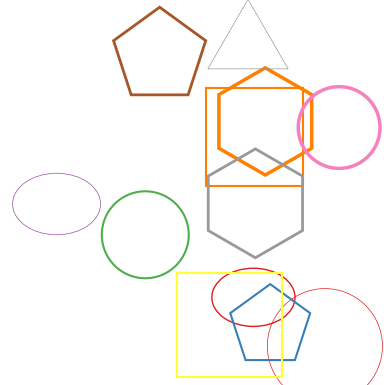[{"shape": "oval", "thickness": 1, "radius": 0.54, "center": [0.658, 0.228]}, {"shape": "circle", "thickness": 0.5, "radius": 0.75, "center": [0.844, 0.101]}, {"shape": "pentagon", "thickness": 1.5, "radius": 0.55, "center": [0.702, 0.153]}, {"shape": "circle", "thickness": 1.5, "radius": 0.56, "center": [0.377, 0.39]}, {"shape": "oval", "thickness": 0.5, "radius": 0.57, "center": [0.147, 0.47]}, {"shape": "hexagon", "thickness": 2.5, "radius": 0.7, "center": [0.689, 0.685]}, {"shape": "square", "thickness": 1.5, "radius": 0.63, "center": [0.662, 0.644]}, {"shape": "square", "thickness": 1.5, "radius": 0.68, "center": [0.596, 0.156]}, {"shape": "pentagon", "thickness": 2, "radius": 0.63, "center": [0.415, 0.855]}, {"shape": "circle", "thickness": 2.5, "radius": 0.53, "center": [0.881, 0.669]}, {"shape": "hexagon", "thickness": 2, "radius": 0.71, "center": [0.663, 0.472]}, {"shape": "triangle", "thickness": 0.5, "radius": 0.6, "center": [0.644, 0.881]}]